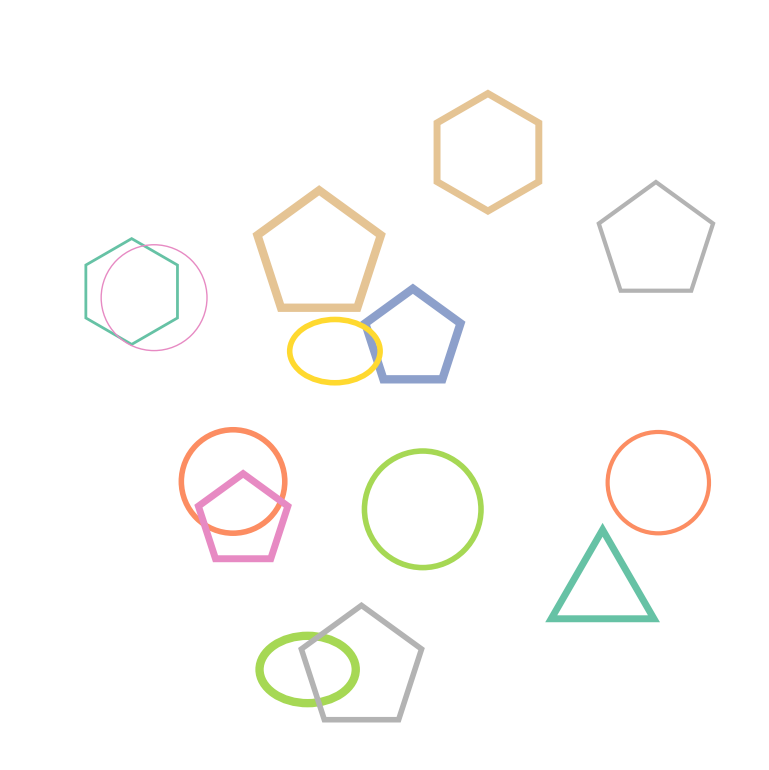[{"shape": "hexagon", "thickness": 1, "radius": 0.34, "center": [0.171, 0.621]}, {"shape": "triangle", "thickness": 2.5, "radius": 0.39, "center": [0.783, 0.235]}, {"shape": "circle", "thickness": 1.5, "radius": 0.33, "center": [0.855, 0.373]}, {"shape": "circle", "thickness": 2, "radius": 0.34, "center": [0.303, 0.375]}, {"shape": "pentagon", "thickness": 3, "radius": 0.33, "center": [0.536, 0.56]}, {"shape": "pentagon", "thickness": 2.5, "radius": 0.31, "center": [0.316, 0.324]}, {"shape": "circle", "thickness": 0.5, "radius": 0.34, "center": [0.2, 0.613]}, {"shape": "circle", "thickness": 2, "radius": 0.38, "center": [0.549, 0.339]}, {"shape": "oval", "thickness": 3, "radius": 0.31, "center": [0.4, 0.131]}, {"shape": "oval", "thickness": 2, "radius": 0.29, "center": [0.435, 0.544]}, {"shape": "pentagon", "thickness": 3, "radius": 0.42, "center": [0.414, 0.669]}, {"shape": "hexagon", "thickness": 2.5, "radius": 0.38, "center": [0.634, 0.802]}, {"shape": "pentagon", "thickness": 1.5, "radius": 0.39, "center": [0.852, 0.686]}, {"shape": "pentagon", "thickness": 2, "radius": 0.41, "center": [0.469, 0.132]}]